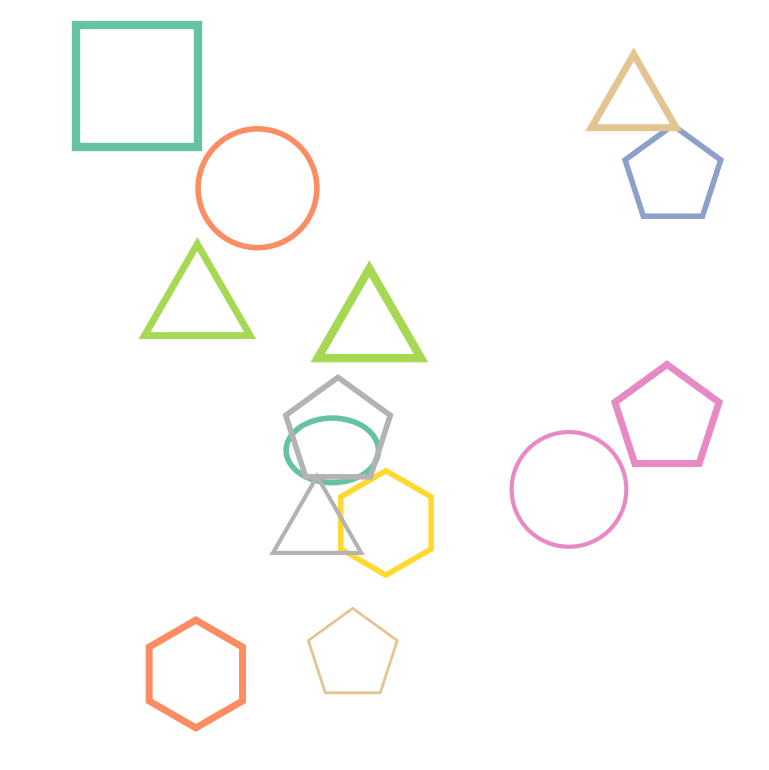[{"shape": "oval", "thickness": 2, "radius": 0.3, "center": [0.432, 0.415]}, {"shape": "square", "thickness": 3, "radius": 0.4, "center": [0.178, 0.888]}, {"shape": "circle", "thickness": 2, "radius": 0.39, "center": [0.334, 0.756]}, {"shape": "hexagon", "thickness": 2.5, "radius": 0.35, "center": [0.254, 0.125]}, {"shape": "pentagon", "thickness": 2, "radius": 0.33, "center": [0.874, 0.772]}, {"shape": "circle", "thickness": 1.5, "radius": 0.37, "center": [0.739, 0.364]}, {"shape": "pentagon", "thickness": 2.5, "radius": 0.36, "center": [0.866, 0.456]}, {"shape": "triangle", "thickness": 2.5, "radius": 0.4, "center": [0.256, 0.604]}, {"shape": "triangle", "thickness": 3, "radius": 0.39, "center": [0.48, 0.574]}, {"shape": "hexagon", "thickness": 2, "radius": 0.34, "center": [0.501, 0.321]}, {"shape": "pentagon", "thickness": 1, "radius": 0.3, "center": [0.458, 0.149]}, {"shape": "triangle", "thickness": 2.5, "radius": 0.32, "center": [0.823, 0.866]}, {"shape": "pentagon", "thickness": 2, "radius": 0.36, "center": [0.439, 0.439]}, {"shape": "triangle", "thickness": 1.5, "radius": 0.33, "center": [0.412, 0.315]}]